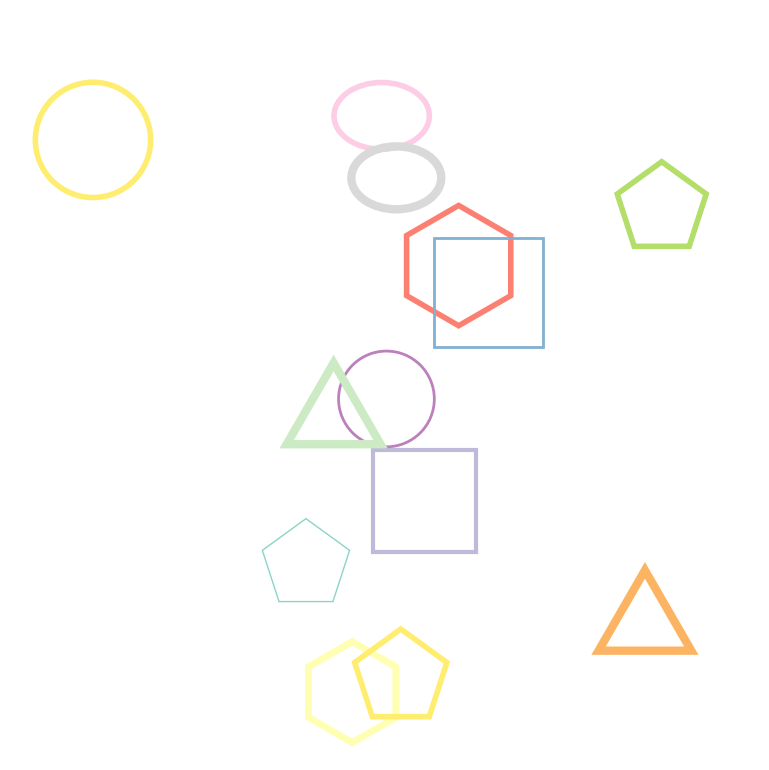[{"shape": "pentagon", "thickness": 0.5, "radius": 0.3, "center": [0.397, 0.267]}, {"shape": "hexagon", "thickness": 2.5, "radius": 0.33, "center": [0.457, 0.101]}, {"shape": "square", "thickness": 1.5, "radius": 0.33, "center": [0.551, 0.349]}, {"shape": "hexagon", "thickness": 2, "radius": 0.39, "center": [0.596, 0.655]}, {"shape": "square", "thickness": 1, "radius": 0.36, "center": [0.634, 0.62]}, {"shape": "triangle", "thickness": 3, "radius": 0.35, "center": [0.838, 0.19]}, {"shape": "pentagon", "thickness": 2, "radius": 0.3, "center": [0.859, 0.729]}, {"shape": "oval", "thickness": 2, "radius": 0.31, "center": [0.496, 0.85]}, {"shape": "oval", "thickness": 3, "radius": 0.29, "center": [0.515, 0.769]}, {"shape": "circle", "thickness": 1, "radius": 0.31, "center": [0.502, 0.482]}, {"shape": "triangle", "thickness": 3, "radius": 0.35, "center": [0.433, 0.458]}, {"shape": "pentagon", "thickness": 2, "radius": 0.31, "center": [0.52, 0.12]}, {"shape": "circle", "thickness": 2, "radius": 0.37, "center": [0.121, 0.818]}]